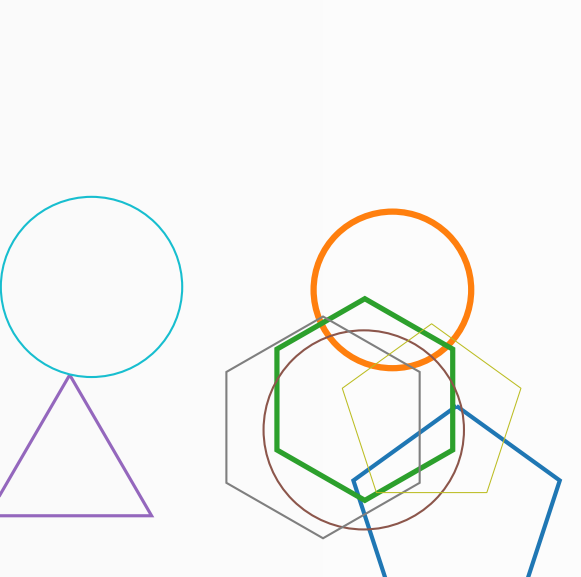[{"shape": "pentagon", "thickness": 2, "radius": 0.93, "center": [0.786, 0.109]}, {"shape": "circle", "thickness": 3, "radius": 0.68, "center": [0.675, 0.497]}, {"shape": "hexagon", "thickness": 2.5, "radius": 0.87, "center": [0.628, 0.307]}, {"shape": "triangle", "thickness": 1.5, "radius": 0.81, "center": [0.12, 0.187]}, {"shape": "circle", "thickness": 1, "radius": 0.86, "center": [0.626, 0.255]}, {"shape": "hexagon", "thickness": 1, "radius": 0.96, "center": [0.556, 0.259]}, {"shape": "pentagon", "thickness": 0.5, "radius": 0.81, "center": [0.743, 0.277]}, {"shape": "circle", "thickness": 1, "radius": 0.78, "center": [0.157, 0.502]}]